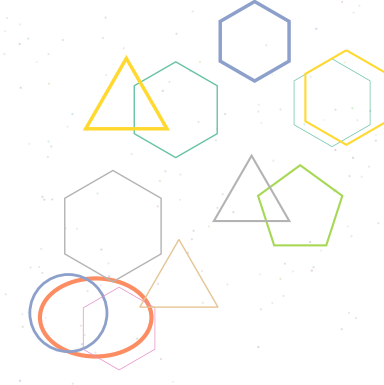[{"shape": "hexagon", "thickness": 1, "radius": 0.62, "center": [0.456, 0.715]}, {"shape": "hexagon", "thickness": 0.5, "radius": 0.57, "center": [0.863, 0.733]}, {"shape": "oval", "thickness": 3, "radius": 0.72, "center": [0.249, 0.175]}, {"shape": "circle", "thickness": 2, "radius": 0.5, "center": [0.178, 0.187]}, {"shape": "hexagon", "thickness": 2.5, "radius": 0.52, "center": [0.661, 0.893]}, {"shape": "hexagon", "thickness": 0.5, "radius": 0.54, "center": [0.309, 0.147]}, {"shape": "pentagon", "thickness": 1.5, "radius": 0.58, "center": [0.78, 0.456]}, {"shape": "triangle", "thickness": 2.5, "radius": 0.61, "center": [0.328, 0.726]}, {"shape": "hexagon", "thickness": 1.5, "radius": 0.61, "center": [0.9, 0.747]}, {"shape": "triangle", "thickness": 1, "radius": 0.59, "center": [0.465, 0.261]}, {"shape": "triangle", "thickness": 1.5, "radius": 0.57, "center": [0.654, 0.482]}, {"shape": "hexagon", "thickness": 1, "radius": 0.72, "center": [0.293, 0.413]}]